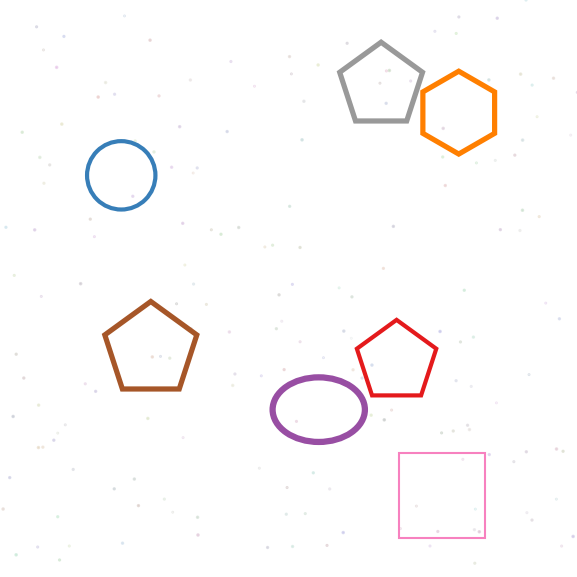[{"shape": "pentagon", "thickness": 2, "radius": 0.36, "center": [0.687, 0.373]}, {"shape": "circle", "thickness": 2, "radius": 0.3, "center": [0.21, 0.696]}, {"shape": "oval", "thickness": 3, "radius": 0.4, "center": [0.552, 0.29]}, {"shape": "hexagon", "thickness": 2.5, "radius": 0.36, "center": [0.794, 0.804]}, {"shape": "pentagon", "thickness": 2.5, "radius": 0.42, "center": [0.261, 0.393]}, {"shape": "square", "thickness": 1, "radius": 0.37, "center": [0.765, 0.141]}, {"shape": "pentagon", "thickness": 2.5, "radius": 0.38, "center": [0.66, 0.851]}]